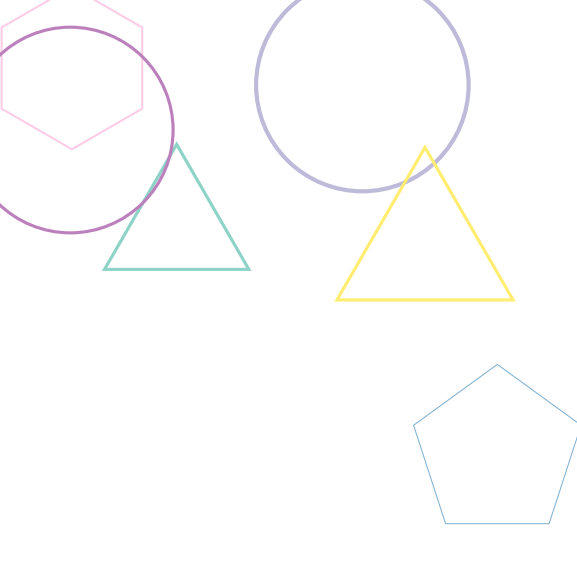[{"shape": "triangle", "thickness": 1.5, "radius": 0.72, "center": [0.306, 0.605]}, {"shape": "circle", "thickness": 2, "radius": 0.92, "center": [0.627, 0.852]}, {"shape": "pentagon", "thickness": 0.5, "radius": 0.76, "center": [0.861, 0.216]}, {"shape": "hexagon", "thickness": 1, "radius": 0.7, "center": [0.124, 0.881]}, {"shape": "circle", "thickness": 1.5, "radius": 0.89, "center": [0.122, 0.774]}, {"shape": "triangle", "thickness": 1.5, "radius": 0.88, "center": [0.736, 0.568]}]